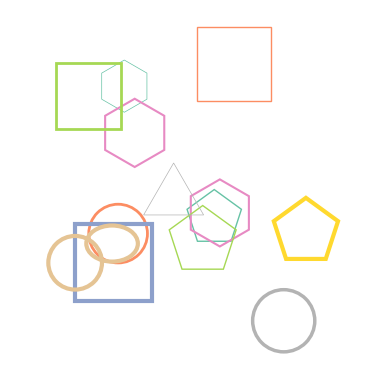[{"shape": "pentagon", "thickness": 1, "radius": 0.37, "center": [0.556, 0.433]}, {"shape": "hexagon", "thickness": 0.5, "radius": 0.34, "center": [0.323, 0.776]}, {"shape": "square", "thickness": 1, "radius": 0.48, "center": [0.608, 0.835]}, {"shape": "circle", "thickness": 2, "radius": 0.38, "center": [0.307, 0.393]}, {"shape": "square", "thickness": 3, "radius": 0.5, "center": [0.294, 0.319]}, {"shape": "hexagon", "thickness": 1.5, "radius": 0.44, "center": [0.35, 0.655]}, {"shape": "hexagon", "thickness": 1.5, "radius": 0.44, "center": [0.571, 0.447]}, {"shape": "pentagon", "thickness": 1, "radius": 0.46, "center": [0.526, 0.375]}, {"shape": "square", "thickness": 2, "radius": 0.43, "center": [0.23, 0.75]}, {"shape": "pentagon", "thickness": 3, "radius": 0.44, "center": [0.795, 0.398]}, {"shape": "oval", "thickness": 3, "radius": 0.33, "center": [0.291, 0.367]}, {"shape": "circle", "thickness": 3, "radius": 0.35, "center": [0.195, 0.317]}, {"shape": "circle", "thickness": 2.5, "radius": 0.4, "center": [0.737, 0.167]}, {"shape": "triangle", "thickness": 0.5, "radius": 0.45, "center": [0.451, 0.487]}]